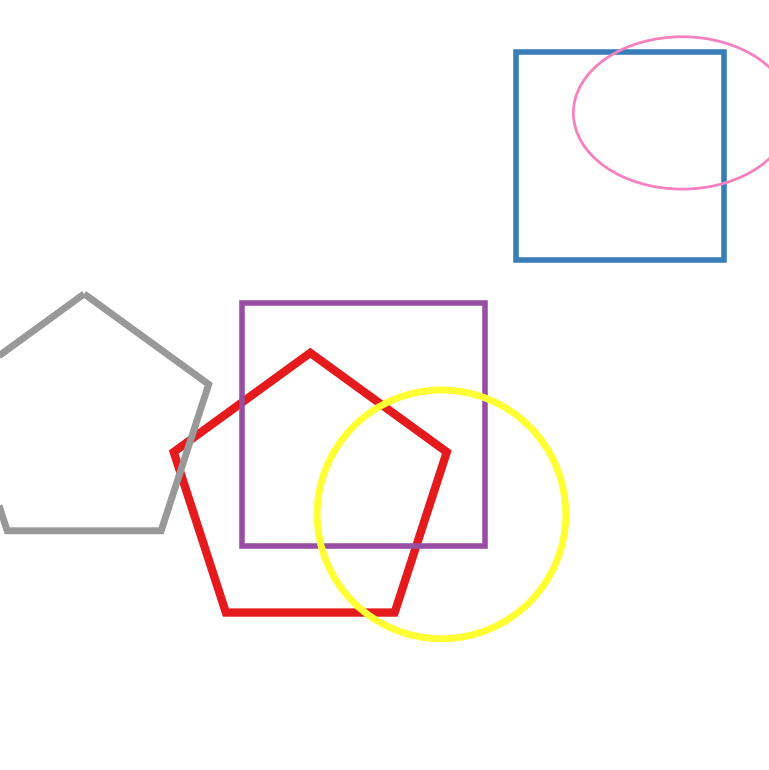[{"shape": "pentagon", "thickness": 3, "radius": 0.93, "center": [0.403, 0.355]}, {"shape": "square", "thickness": 2, "radius": 0.67, "center": [0.805, 0.797]}, {"shape": "square", "thickness": 2, "radius": 0.79, "center": [0.472, 0.449]}, {"shape": "circle", "thickness": 2.5, "radius": 0.81, "center": [0.573, 0.332]}, {"shape": "oval", "thickness": 1, "radius": 0.71, "center": [0.886, 0.853]}, {"shape": "pentagon", "thickness": 2.5, "radius": 0.85, "center": [0.109, 0.448]}]